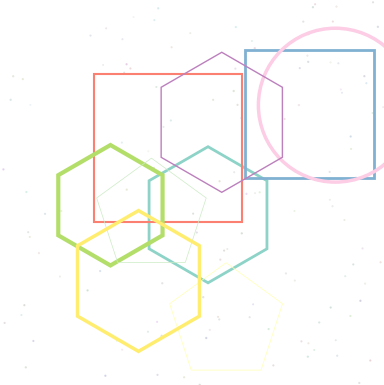[{"shape": "hexagon", "thickness": 2, "radius": 0.88, "center": [0.54, 0.442]}, {"shape": "pentagon", "thickness": 0.5, "radius": 0.77, "center": [0.587, 0.163]}, {"shape": "square", "thickness": 1.5, "radius": 0.96, "center": [0.436, 0.615]}, {"shape": "square", "thickness": 2, "radius": 0.84, "center": [0.805, 0.704]}, {"shape": "hexagon", "thickness": 3, "radius": 0.78, "center": [0.287, 0.467]}, {"shape": "circle", "thickness": 2.5, "radius": 1.0, "center": [0.871, 0.727]}, {"shape": "hexagon", "thickness": 1, "radius": 0.91, "center": [0.576, 0.682]}, {"shape": "pentagon", "thickness": 0.5, "radius": 0.75, "center": [0.393, 0.44]}, {"shape": "hexagon", "thickness": 2.5, "radius": 0.91, "center": [0.36, 0.27]}]